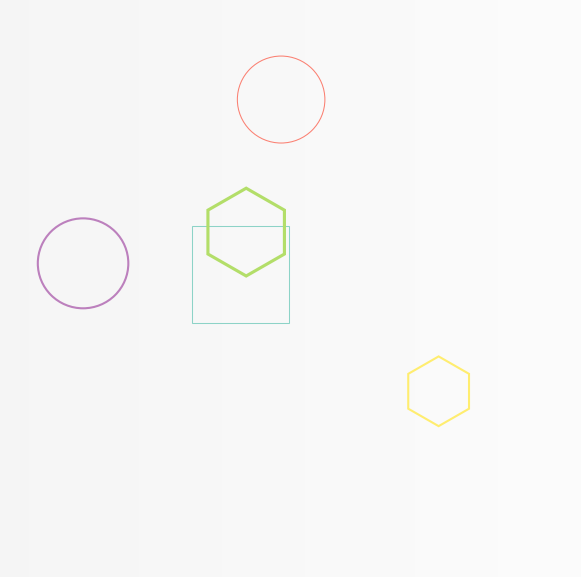[{"shape": "square", "thickness": 0.5, "radius": 0.42, "center": [0.413, 0.524]}, {"shape": "circle", "thickness": 0.5, "radius": 0.38, "center": [0.484, 0.827]}, {"shape": "hexagon", "thickness": 1.5, "radius": 0.38, "center": [0.424, 0.597]}, {"shape": "circle", "thickness": 1, "radius": 0.39, "center": [0.143, 0.543]}, {"shape": "hexagon", "thickness": 1, "radius": 0.3, "center": [0.755, 0.322]}]